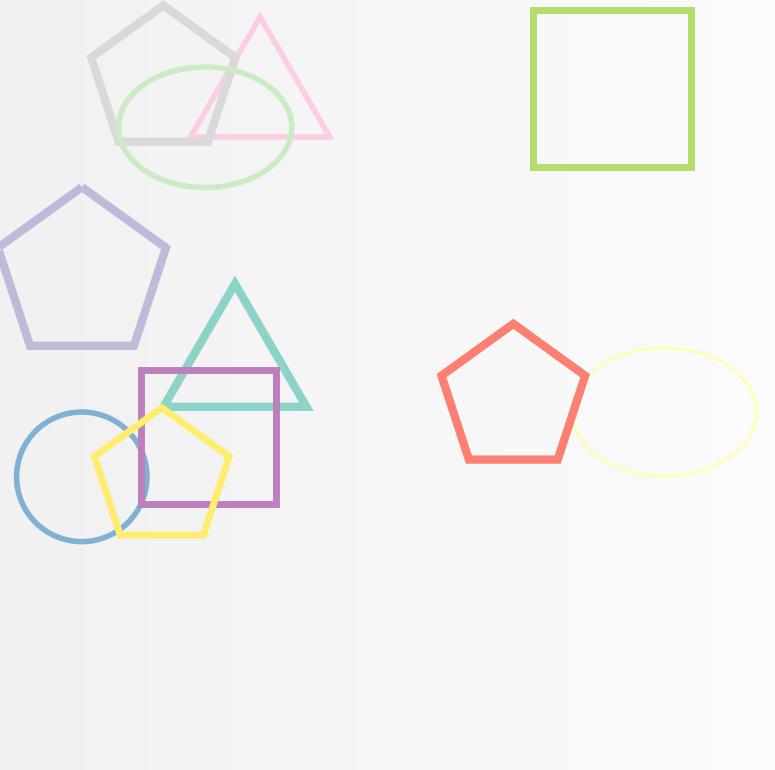[{"shape": "triangle", "thickness": 3, "radius": 0.53, "center": [0.303, 0.525]}, {"shape": "oval", "thickness": 1, "radius": 0.59, "center": [0.857, 0.465]}, {"shape": "pentagon", "thickness": 3, "radius": 0.57, "center": [0.106, 0.643]}, {"shape": "pentagon", "thickness": 3, "radius": 0.49, "center": [0.662, 0.482]}, {"shape": "circle", "thickness": 2, "radius": 0.42, "center": [0.106, 0.381]}, {"shape": "square", "thickness": 2.5, "radius": 0.51, "center": [0.79, 0.885]}, {"shape": "triangle", "thickness": 2, "radius": 0.52, "center": [0.336, 0.874]}, {"shape": "pentagon", "thickness": 3, "radius": 0.49, "center": [0.211, 0.895]}, {"shape": "square", "thickness": 2.5, "radius": 0.43, "center": [0.269, 0.432]}, {"shape": "oval", "thickness": 2, "radius": 0.56, "center": [0.265, 0.835]}, {"shape": "pentagon", "thickness": 2.5, "radius": 0.46, "center": [0.209, 0.379]}]